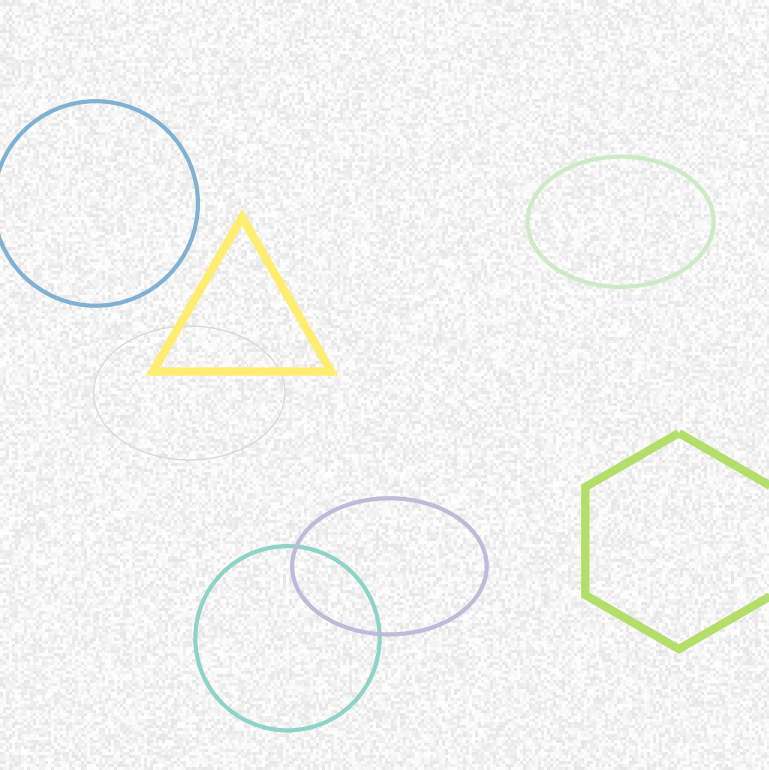[{"shape": "circle", "thickness": 1.5, "radius": 0.6, "center": [0.373, 0.171]}, {"shape": "oval", "thickness": 1.5, "radius": 0.63, "center": [0.506, 0.264]}, {"shape": "circle", "thickness": 1.5, "radius": 0.66, "center": [0.124, 0.736]}, {"shape": "hexagon", "thickness": 3, "radius": 0.7, "center": [0.882, 0.297]}, {"shape": "oval", "thickness": 0.5, "radius": 0.62, "center": [0.246, 0.49]}, {"shape": "oval", "thickness": 1.5, "radius": 0.6, "center": [0.806, 0.712]}, {"shape": "triangle", "thickness": 3, "radius": 0.67, "center": [0.314, 0.584]}]